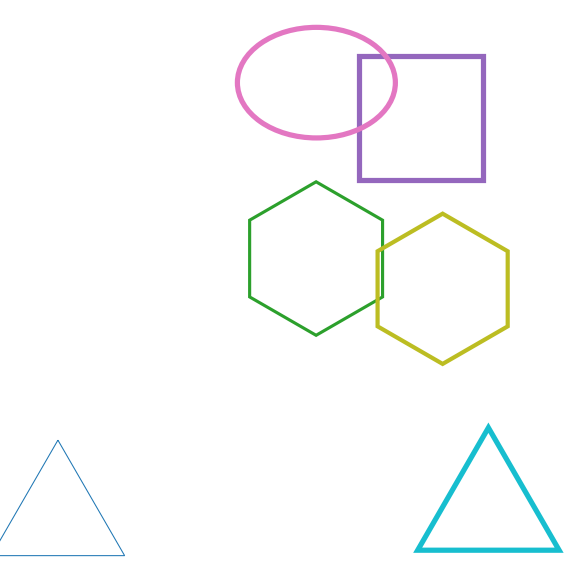[{"shape": "triangle", "thickness": 0.5, "radius": 0.67, "center": [0.1, 0.104]}, {"shape": "hexagon", "thickness": 1.5, "radius": 0.66, "center": [0.547, 0.551]}, {"shape": "square", "thickness": 2.5, "radius": 0.54, "center": [0.729, 0.795]}, {"shape": "oval", "thickness": 2.5, "radius": 0.68, "center": [0.548, 0.856]}, {"shape": "hexagon", "thickness": 2, "radius": 0.65, "center": [0.766, 0.499]}, {"shape": "triangle", "thickness": 2.5, "radius": 0.71, "center": [0.846, 0.117]}]